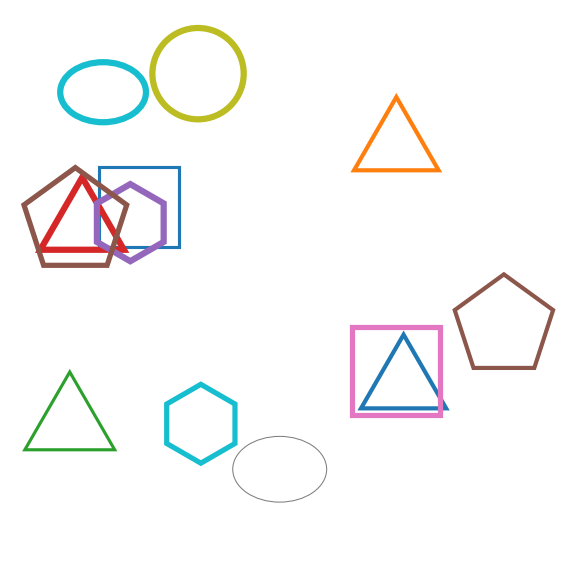[{"shape": "triangle", "thickness": 2, "radius": 0.43, "center": [0.699, 0.335]}, {"shape": "square", "thickness": 1.5, "radius": 0.35, "center": [0.24, 0.64]}, {"shape": "triangle", "thickness": 2, "radius": 0.42, "center": [0.686, 0.747]}, {"shape": "triangle", "thickness": 1.5, "radius": 0.45, "center": [0.121, 0.265]}, {"shape": "triangle", "thickness": 3, "radius": 0.42, "center": [0.142, 0.608]}, {"shape": "hexagon", "thickness": 3, "radius": 0.33, "center": [0.226, 0.614]}, {"shape": "pentagon", "thickness": 2.5, "radius": 0.47, "center": [0.13, 0.615]}, {"shape": "pentagon", "thickness": 2, "radius": 0.45, "center": [0.873, 0.434]}, {"shape": "square", "thickness": 2.5, "radius": 0.38, "center": [0.686, 0.356]}, {"shape": "oval", "thickness": 0.5, "radius": 0.41, "center": [0.484, 0.187]}, {"shape": "circle", "thickness": 3, "radius": 0.4, "center": [0.343, 0.872]}, {"shape": "oval", "thickness": 3, "radius": 0.37, "center": [0.179, 0.839]}, {"shape": "hexagon", "thickness": 2.5, "radius": 0.34, "center": [0.348, 0.265]}]